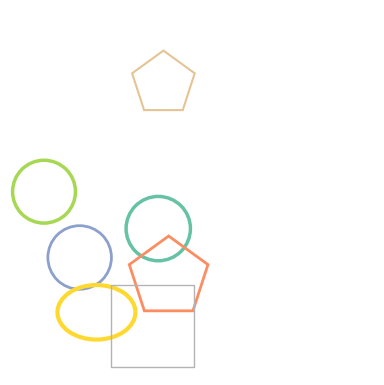[{"shape": "circle", "thickness": 2.5, "radius": 0.42, "center": [0.411, 0.406]}, {"shape": "pentagon", "thickness": 2, "radius": 0.54, "center": [0.438, 0.28]}, {"shape": "circle", "thickness": 2, "radius": 0.41, "center": [0.207, 0.331]}, {"shape": "circle", "thickness": 2.5, "radius": 0.41, "center": [0.114, 0.502]}, {"shape": "oval", "thickness": 3, "radius": 0.51, "center": [0.25, 0.189]}, {"shape": "pentagon", "thickness": 1.5, "radius": 0.43, "center": [0.424, 0.783]}, {"shape": "square", "thickness": 1, "radius": 0.54, "center": [0.396, 0.153]}]